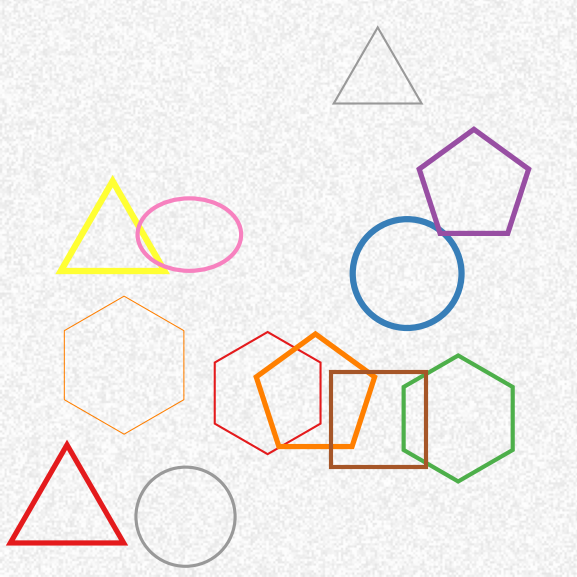[{"shape": "hexagon", "thickness": 1, "radius": 0.53, "center": [0.463, 0.318]}, {"shape": "triangle", "thickness": 2.5, "radius": 0.57, "center": [0.116, 0.116]}, {"shape": "circle", "thickness": 3, "radius": 0.47, "center": [0.705, 0.525]}, {"shape": "hexagon", "thickness": 2, "radius": 0.55, "center": [0.793, 0.275]}, {"shape": "pentagon", "thickness": 2.5, "radius": 0.5, "center": [0.821, 0.676]}, {"shape": "pentagon", "thickness": 2.5, "radius": 0.54, "center": [0.546, 0.313]}, {"shape": "hexagon", "thickness": 0.5, "radius": 0.6, "center": [0.215, 0.367]}, {"shape": "triangle", "thickness": 3, "radius": 0.52, "center": [0.195, 0.582]}, {"shape": "square", "thickness": 2, "radius": 0.41, "center": [0.656, 0.272]}, {"shape": "oval", "thickness": 2, "radius": 0.45, "center": [0.328, 0.593]}, {"shape": "circle", "thickness": 1.5, "radius": 0.43, "center": [0.321, 0.104]}, {"shape": "triangle", "thickness": 1, "radius": 0.44, "center": [0.654, 0.864]}]